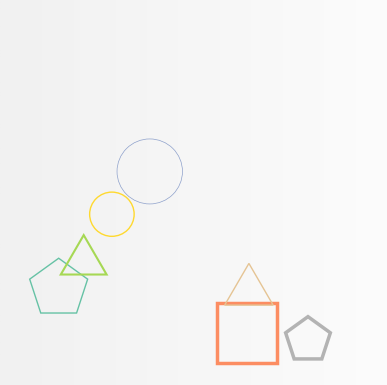[{"shape": "pentagon", "thickness": 1, "radius": 0.39, "center": [0.151, 0.251]}, {"shape": "square", "thickness": 2.5, "radius": 0.39, "center": [0.637, 0.136]}, {"shape": "circle", "thickness": 0.5, "radius": 0.42, "center": [0.386, 0.555]}, {"shape": "triangle", "thickness": 1.5, "radius": 0.34, "center": [0.216, 0.321]}, {"shape": "circle", "thickness": 1, "radius": 0.29, "center": [0.289, 0.444]}, {"shape": "triangle", "thickness": 1, "radius": 0.36, "center": [0.642, 0.244]}, {"shape": "pentagon", "thickness": 2.5, "radius": 0.3, "center": [0.795, 0.117]}]